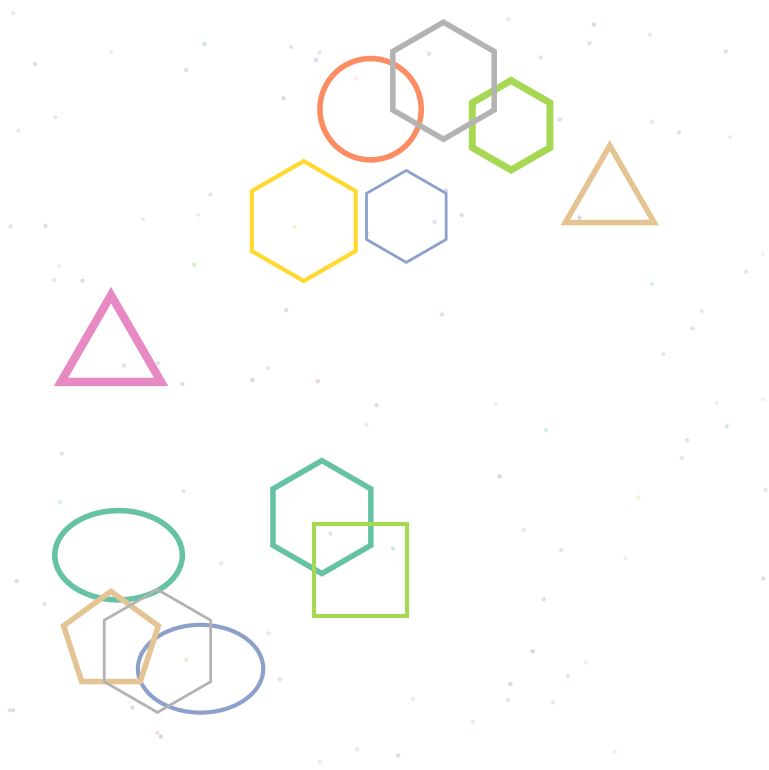[{"shape": "hexagon", "thickness": 2, "radius": 0.37, "center": [0.418, 0.328]}, {"shape": "oval", "thickness": 2, "radius": 0.41, "center": [0.154, 0.279]}, {"shape": "circle", "thickness": 2, "radius": 0.33, "center": [0.481, 0.858]}, {"shape": "hexagon", "thickness": 1, "radius": 0.3, "center": [0.528, 0.719]}, {"shape": "oval", "thickness": 1.5, "radius": 0.41, "center": [0.26, 0.132]}, {"shape": "triangle", "thickness": 3, "radius": 0.38, "center": [0.144, 0.542]}, {"shape": "square", "thickness": 1.5, "radius": 0.3, "center": [0.468, 0.26]}, {"shape": "hexagon", "thickness": 2.5, "radius": 0.29, "center": [0.664, 0.837]}, {"shape": "hexagon", "thickness": 1.5, "radius": 0.39, "center": [0.394, 0.713]}, {"shape": "pentagon", "thickness": 2, "radius": 0.32, "center": [0.144, 0.167]}, {"shape": "triangle", "thickness": 2, "radius": 0.33, "center": [0.792, 0.744]}, {"shape": "hexagon", "thickness": 1, "radius": 0.4, "center": [0.204, 0.155]}, {"shape": "hexagon", "thickness": 2, "radius": 0.38, "center": [0.576, 0.895]}]